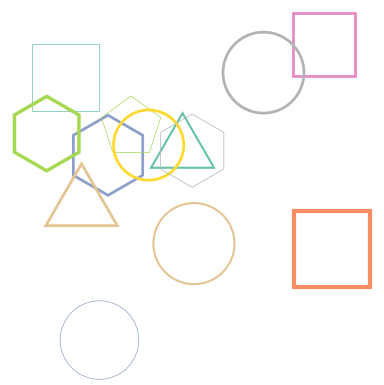[{"shape": "triangle", "thickness": 1.5, "radius": 0.47, "center": [0.474, 0.612]}, {"shape": "square", "thickness": 0.5, "radius": 0.43, "center": [0.171, 0.798]}, {"shape": "square", "thickness": 3, "radius": 0.49, "center": [0.863, 0.354]}, {"shape": "circle", "thickness": 0.5, "radius": 0.51, "center": [0.258, 0.117]}, {"shape": "hexagon", "thickness": 2, "radius": 0.52, "center": [0.281, 0.597]}, {"shape": "square", "thickness": 2, "radius": 0.41, "center": [0.841, 0.885]}, {"shape": "hexagon", "thickness": 2.5, "radius": 0.48, "center": [0.121, 0.653]}, {"shape": "pentagon", "thickness": 0.5, "radius": 0.41, "center": [0.341, 0.67]}, {"shape": "circle", "thickness": 2, "radius": 0.46, "center": [0.386, 0.623]}, {"shape": "triangle", "thickness": 2, "radius": 0.54, "center": [0.212, 0.467]}, {"shape": "circle", "thickness": 1.5, "radius": 0.53, "center": [0.504, 0.367]}, {"shape": "circle", "thickness": 2, "radius": 0.53, "center": [0.684, 0.811]}, {"shape": "hexagon", "thickness": 0.5, "radius": 0.47, "center": [0.499, 0.609]}]